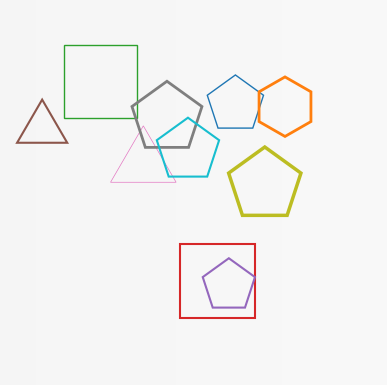[{"shape": "pentagon", "thickness": 1, "radius": 0.38, "center": [0.607, 0.729]}, {"shape": "hexagon", "thickness": 2, "radius": 0.39, "center": [0.735, 0.723]}, {"shape": "square", "thickness": 1, "radius": 0.47, "center": [0.259, 0.789]}, {"shape": "square", "thickness": 1.5, "radius": 0.48, "center": [0.562, 0.27]}, {"shape": "pentagon", "thickness": 1.5, "radius": 0.35, "center": [0.591, 0.258]}, {"shape": "triangle", "thickness": 1.5, "radius": 0.37, "center": [0.109, 0.667]}, {"shape": "triangle", "thickness": 0.5, "radius": 0.49, "center": [0.37, 0.575]}, {"shape": "pentagon", "thickness": 2, "radius": 0.47, "center": [0.431, 0.694]}, {"shape": "pentagon", "thickness": 2.5, "radius": 0.49, "center": [0.683, 0.52]}, {"shape": "pentagon", "thickness": 1.5, "radius": 0.42, "center": [0.485, 0.61]}]